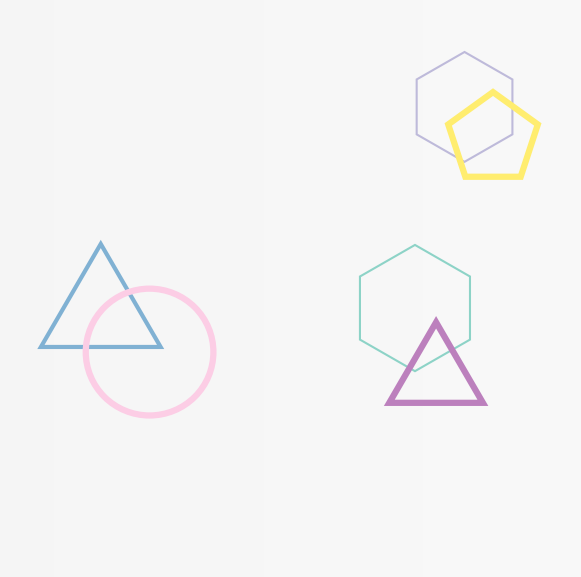[{"shape": "hexagon", "thickness": 1, "radius": 0.55, "center": [0.714, 0.466]}, {"shape": "hexagon", "thickness": 1, "radius": 0.48, "center": [0.799, 0.814]}, {"shape": "triangle", "thickness": 2, "radius": 0.59, "center": [0.173, 0.458]}, {"shape": "circle", "thickness": 3, "radius": 0.55, "center": [0.257, 0.39]}, {"shape": "triangle", "thickness": 3, "radius": 0.46, "center": [0.75, 0.348]}, {"shape": "pentagon", "thickness": 3, "radius": 0.41, "center": [0.848, 0.759]}]